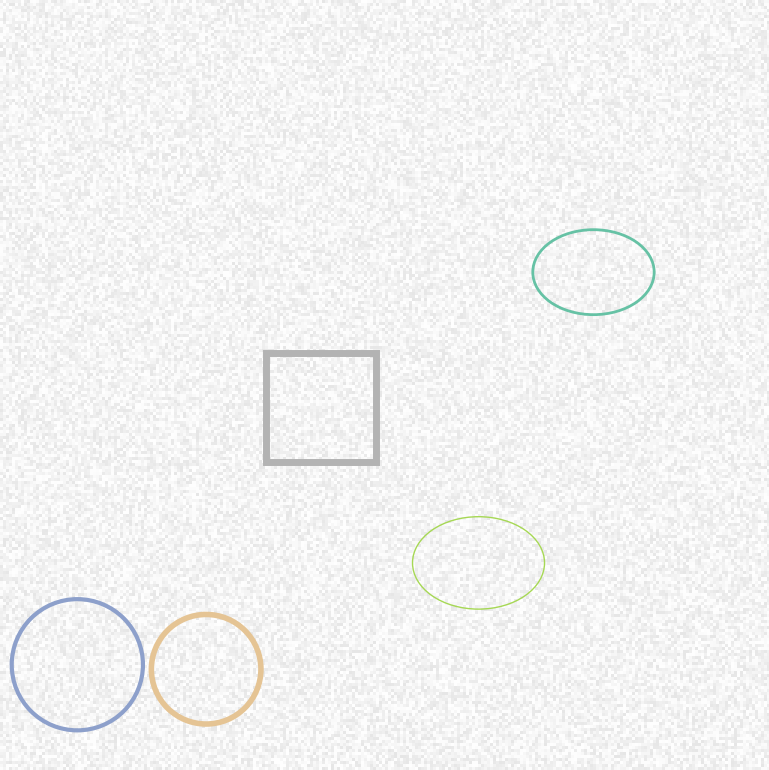[{"shape": "oval", "thickness": 1, "radius": 0.39, "center": [0.771, 0.647]}, {"shape": "circle", "thickness": 1.5, "radius": 0.43, "center": [0.1, 0.137]}, {"shape": "oval", "thickness": 0.5, "radius": 0.43, "center": [0.621, 0.269]}, {"shape": "circle", "thickness": 2, "radius": 0.36, "center": [0.268, 0.131]}, {"shape": "square", "thickness": 2.5, "radius": 0.36, "center": [0.417, 0.471]}]